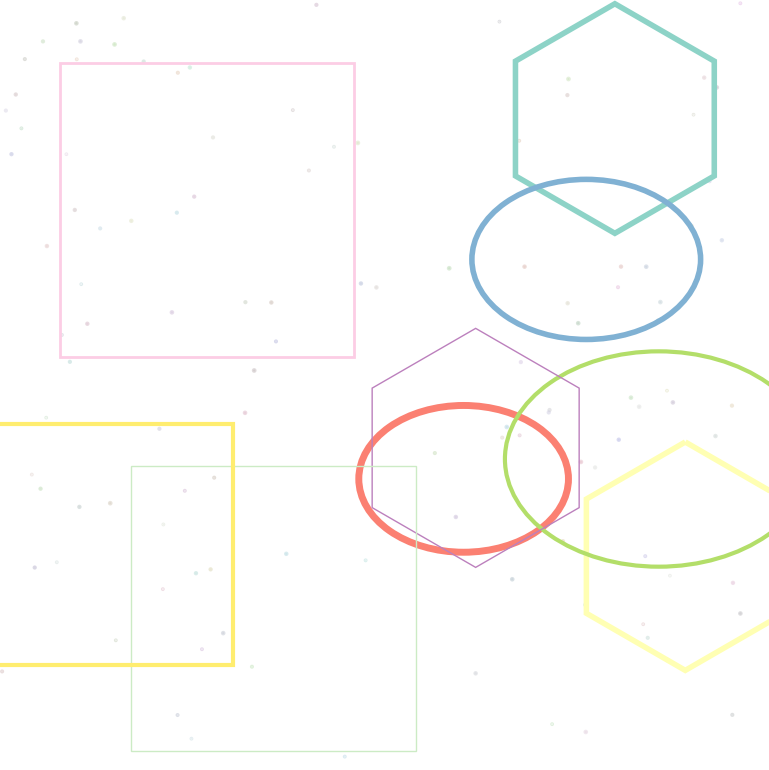[{"shape": "hexagon", "thickness": 2, "radius": 0.75, "center": [0.799, 0.846]}, {"shape": "hexagon", "thickness": 2, "radius": 0.74, "center": [0.89, 0.278]}, {"shape": "oval", "thickness": 2.5, "radius": 0.68, "center": [0.602, 0.378]}, {"shape": "oval", "thickness": 2, "radius": 0.74, "center": [0.761, 0.663]}, {"shape": "oval", "thickness": 1.5, "radius": 1.0, "center": [0.856, 0.404]}, {"shape": "square", "thickness": 1, "radius": 0.95, "center": [0.269, 0.727]}, {"shape": "hexagon", "thickness": 0.5, "radius": 0.78, "center": [0.618, 0.418]}, {"shape": "square", "thickness": 0.5, "radius": 0.93, "center": [0.355, 0.21]}, {"shape": "square", "thickness": 1.5, "radius": 0.78, "center": [0.145, 0.293]}]